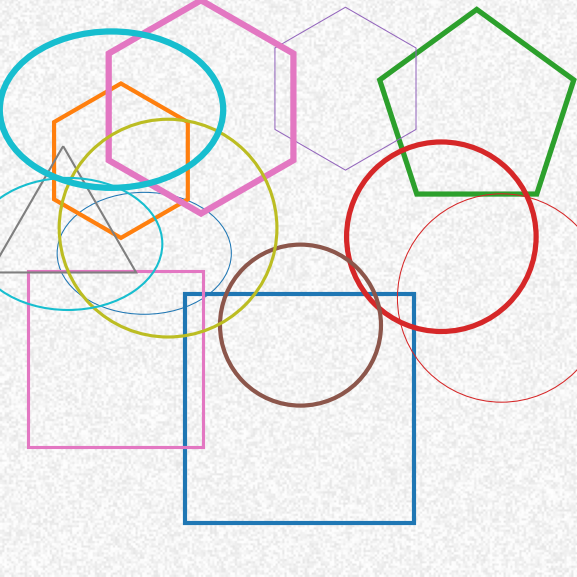[{"shape": "square", "thickness": 2, "radius": 0.99, "center": [0.519, 0.291]}, {"shape": "oval", "thickness": 0.5, "radius": 0.75, "center": [0.25, 0.56]}, {"shape": "hexagon", "thickness": 2, "radius": 0.67, "center": [0.209, 0.721]}, {"shape": "pentagon", "thickness": 2.5, "radius": 0.88, "center": [0.826, 0.806]}, {"shape": "circle", "thickness": 0.5, "radius": 0.9, "center": [0.869, 0.483]}, {"shape": "circle", "thickness": 2.5, "radius": 0.82, "center": [0.764, 0.589]}, {"shape": "hexagon", "thickness": 0.5, "radius": 0.71, "center": [0.598, 0.846]}, {"shape": "circle", "thickness": 2, "radius": 0.7, "center": [0.52, 0.436]}, {"shape": "square", "thickness": 1.5, "radius": 0.76, "center": [0.2, 0.377]}, {"shape": "hexagon", "thickness": 3, "radius": 0.92, "center": [0.348, 0.814]}, {"shape": "triangle", "thickness": 1, "radius": 0.73, "center": [0.109, 0.6]}, {"shape": "circle", "thickness": 1.5, "radius": 0.94, "center": [0.291, 0.604]}, {"shape": "oval", "thickness": 1, "radius": 0.82, "center": [0.118, 0.577]}, {"shape": "oval", "thickness": 3, "radius": 0.97, "center": [0.193, 0.809]}]